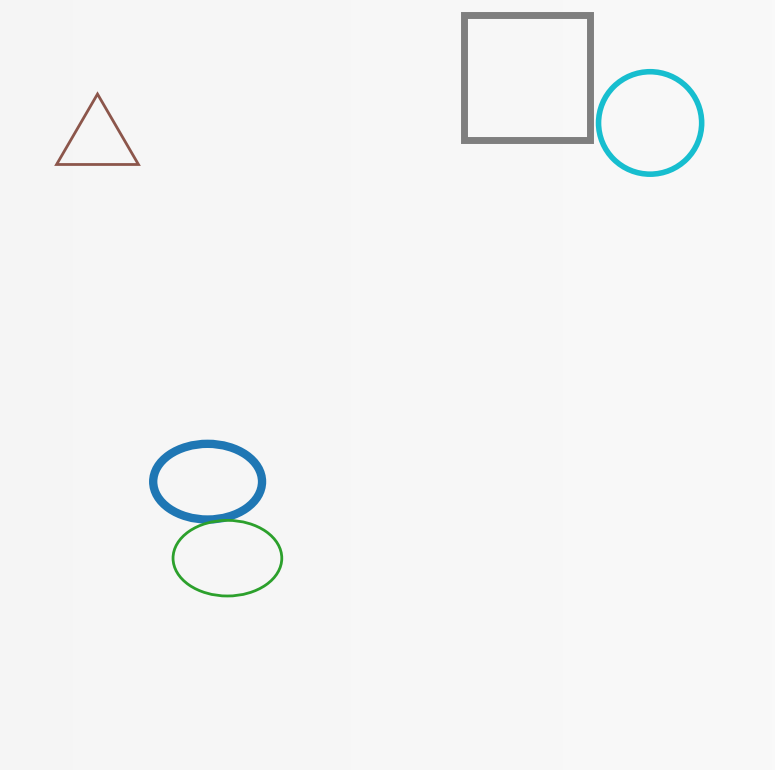[{"shape": "oval", "thickness": 3, "radius": 0.35, "center": [0.268, 0.374]}, {"shape": "oval", "thickness": 1, "radius": 0.35, "center": [0.293, 0.275]}, {"shape": "triangle", "thickness": 1, "radius": 0.3, "center": [0.126, 0.817]}, {"shape": "square", "thickness": 2.5, "radius": 0.4, "center": [0.68, 0.899]}, {"shape": "circle", "thickness": 2, "radius": 0.33, "center": [0.839, 0.84]}]